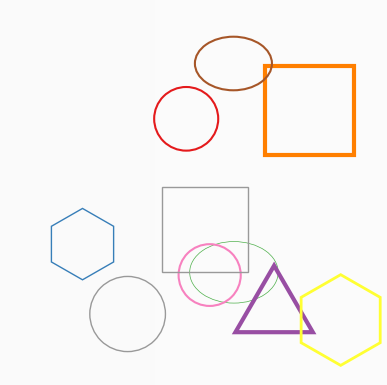[{"shape": "circle", "thickness": 1.5, "radius": 0.41, "center": [0.481, 0.691]}, {"shape": "hexagon", "thickness": 1, "radius": 0.46, "center": [0.213, 0.366]}, {"shape": "oval", "thickness": 0.5, "radius": 0.57, "center": [0.604, 0.293]}, {"shape": "triangle", "thickness": 3, "radius": 0.58, "center": [0.707, 0.195]}, {"shape": "square", "thickness": 3, "radius": 0.58, "center": [0.799, 0.713]}, {"shape": "hexagon", "thickness": 2, "radius": 0.59, "center": [0.879, 0.169]}, {"shape": "oval", "thickness": 1.5, "radius": 0.5, "center": [0.602, 0.835]}, {"shape": "circle", "thickness": 1.5, "radius": 0.4, "center": [0.541, 0.286]}, {"shape": "circle", "thickness": 1, "radius": 0.49, "center": [0.329, 0.184]}, {"shape": "square", "thickness": 1, "radius": 0.55, "center": [0.529, 0.405]}]